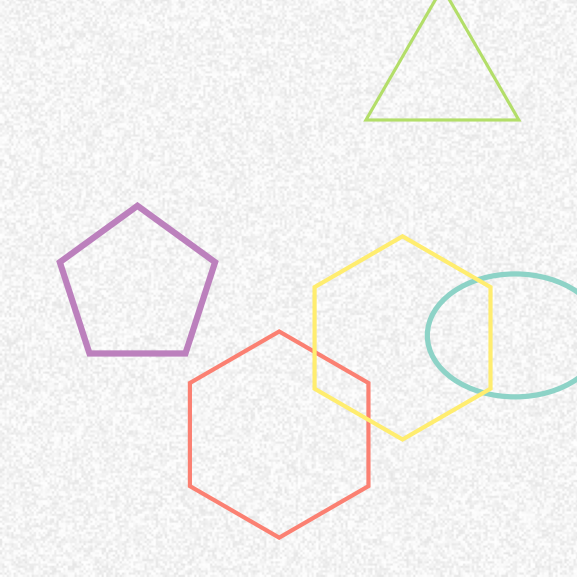[{"shape": "oval", "thickness": 2.5, "radius": 0.76, "center": [0.892, 0.418]}, {"shape": "hexagon", "thickness": 2, "radius": 0.89, "center": [0.483, 0.247]}, {"shape": "triangle", "thickness": 1.5, "radius": 0.76, "center": [0.766, 0.868]}, {"shape": "pentagon", "thickness": 3, "radius": 0.71, "center": [0.238, 0.501]}, {"shape": "hexagon", "thickness": 2, "radius": 0.88, "center": [0.697, 0.414]}]